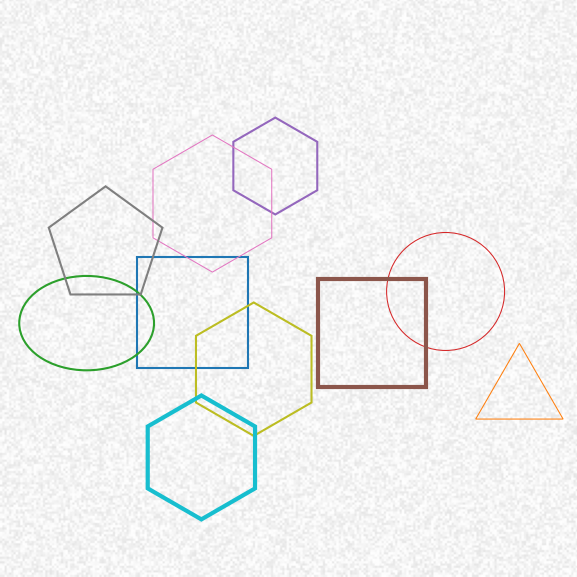[{"shape": "square", "thickness": 1, "radius": 0.48, "center": [0.333, 0.458]}, {"shape": "triangle", "thickness": 0.5, "radius": 0.44, "center": [0.899, 0.317]}, {"shape": "oval", "thickness": 1, "radius": 0.58, "center": [0.15, 0.44]}, {"shape": "circle", "thickness": 0.5, "radius": 0.51, "center": [0.772, 0.494]}, {"shape": "hexagon", "thickness": 1, "radius": 0.42, "center": [0.477, 0.712]}, {"shape": "square", "thickness": 2, "radius": 0.47, "center": [0.644, 0.422]}, {"shape": "hexagon", "thickness": 0.5, "radius": 0.59, "center": [0.368, 0.647]}, {"shape": "pentagon", "thickness": 1, "radius": 0.52, "center": [0.183, 0.573]}, {"shape": "hexagon", "thickness": 1, "radius": 0.58, "center": [0.439, 0.36]}, {"shape": "hexagon", "thickness": 2, "radius": 0.54, "center": [0.349, 0.207]}]